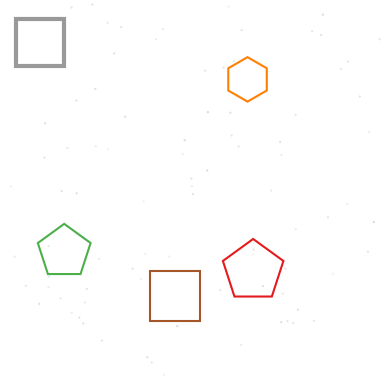[{"shape": "pentagon", "thickness": 1.5, "radius": 0.41, "center": [0.658, 0.297]}, {"shape": "pentagon", "thickness": 1.5, "radius": 0.36, "center": [0.167, 0.346]}, {"shape": "hexagon", "thickness": 1.5, "radius": 0.29, "center": [0.643, 0.794]}, {"shape": "square", "thickness": 1.5, "radius": 0.32, "center": [0.456, 0.232]}, {"shape": "square", "thickness": 3, "radius": 0.31, "center": [0.104, 0.89]}]